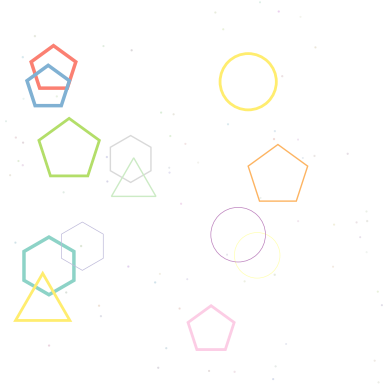[{"shape": "hexagon", "thickness": 2.5, "radius": 0.37, "center": [0.127, 0.309]}, {"shape": "circle", "thickness": 0.5, "radius": 0.3, "center": [0.668, 0.337]}, {"shape": "hexagon", "thickness": 0.5, "radius": 0.31, "center": [0.214, 0.361]}, {"shape": "pentagon", "thickness": 2.5, "radius": 0.31, "center": [0.139, 0.82]}, {"shape": "pentagon", "thickness": 2.5, "radius": 0.29, "center": [0.125, 0.772]}, {"shape": "pentagon", "thickness": 1, "radius": 0.41, "center": [0.722, 0.543]}, {"shape": "pentagon", "thickness": 2, "radius": 0.41, "center": [0.18, 0.61]}, {"shape": "pentagon", "thickness": 2, "radius": 0.31, "center": [0.548, 0.143]}, {"shape": "hexagon", "thickness": 1, "radius": 0.3, "center": [0.339, 0.587]}, {"shape": "circle", "thickness": 0.5, "radius": 0.35, "center": [0.619, 0.39]}, {"shape": "triangle", "thickness": 1, "radius": 0.33, "center": [0.347, 0.523]}, {"shape": "triangle", "thickness": 2, "radius": 0.41, "center": [0.111, 0.208]}, {"shape": "circle", "thickness": 2, "radius": 0.37, "center": [0.645, 0.788]}]